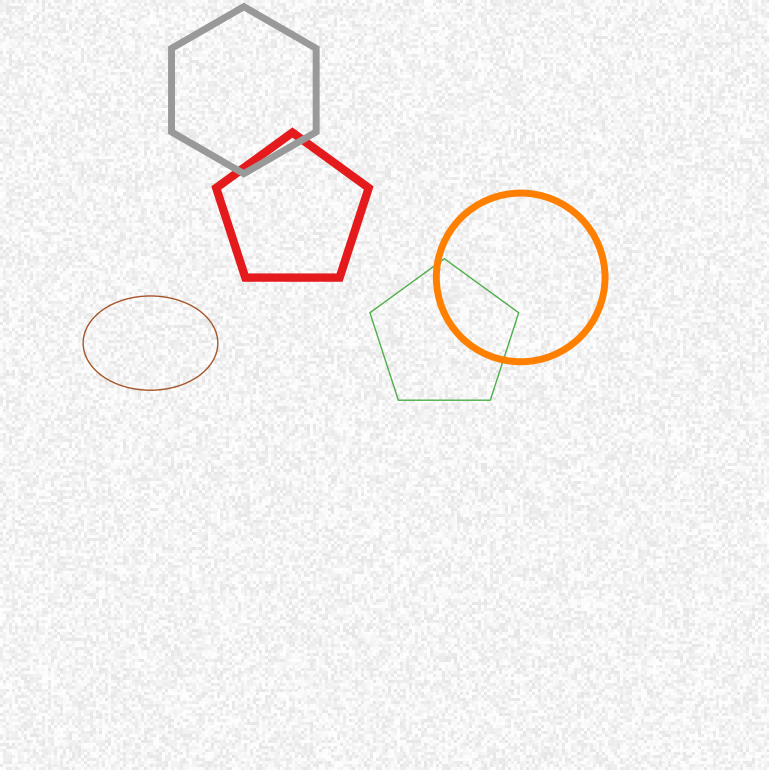[{"shape": "pentagon", "thickness": 3, "radius": 0.52, "center": [0.38, 0.724]}, {"shape": "pentagon", "thickness": 0.5, "radius": 0.51, "center": [0.577, 0.562]}, {"shape": "circle", "thickness": 2.5, "radius": 0.55, "center": [0.676, 0.64]}, {"shape": "oval", "thickness": 0.5, "radius": 0.44, "center": [0.195, 0.554]}, {"shape": "hexagon", "thickness": 2.5, "radius": 0.54, "center": [0.317, 0.883]}]